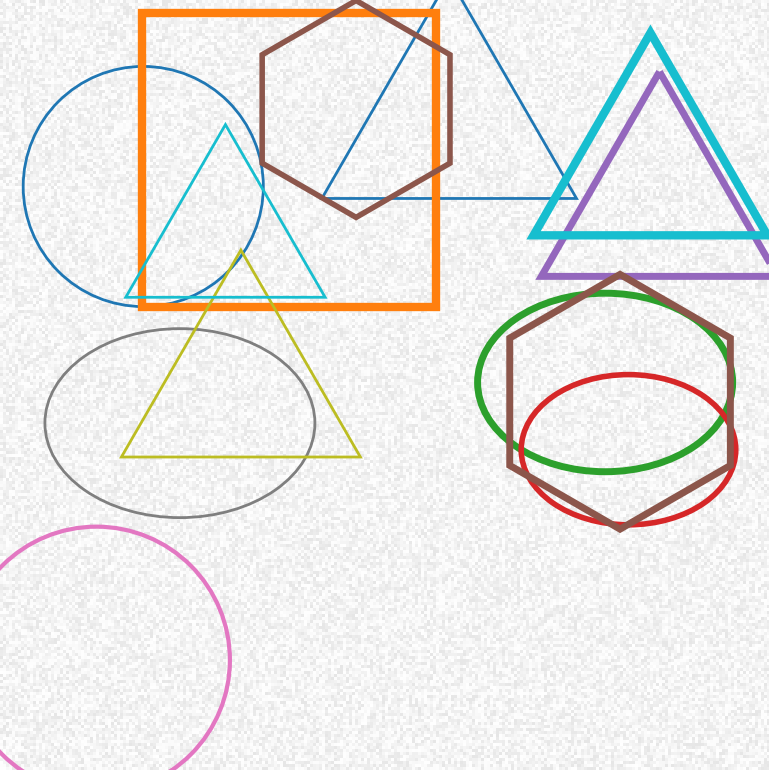[{"shape": "triangle", "thickness": 1, "radius": 0.95, "center": [0.583, 0.838]}, {"shape": "circle", "thickness": 1, "radius": 0.78, "center": [0.186, 0.758]}, {"shape": "square", "thickness": 3, "radius": 0.96, "center": [0.375, 0.792]}, {"shape": "oval", "thickness": 2.5, "radius": 0.83, "center": [0.786, 0.503]}, {"shape": "oval", "thickness": 2, "radius": 0.7, "center": [0.816, 0.416]}, {"shape": "triangle", "thickness": 2.5, "radius": 0.89, "center": [0.856, 0.73]}, {"shape": "hexagon", "thickness": 2, "radius": 0.7, "center": [0.462, 0.859]}, {"shape": "hexagon", "thickness": 2.5, "radius": 0.83, "center": [0.805, 0.478]}, {"shape": "circle", "thickness": 1.5, "radius": 0.87, "center": [0.125, 0.143]}, {"shape": "oval", "thickness": 1, "radius": 0.88, "center": [0.234, 0.45]}, {"shape": "triangle", "thickness": 1, "radius": 0.9, "center": [0.313, 0.496]}, {"shape": "triangle", "thickness": 3, "radius": 0.88, "center": [0.845, 0.782]}, {"shape": "triangle", "thickness": 1, "radius": 0.75, "center": [0.293, 0.689]}]